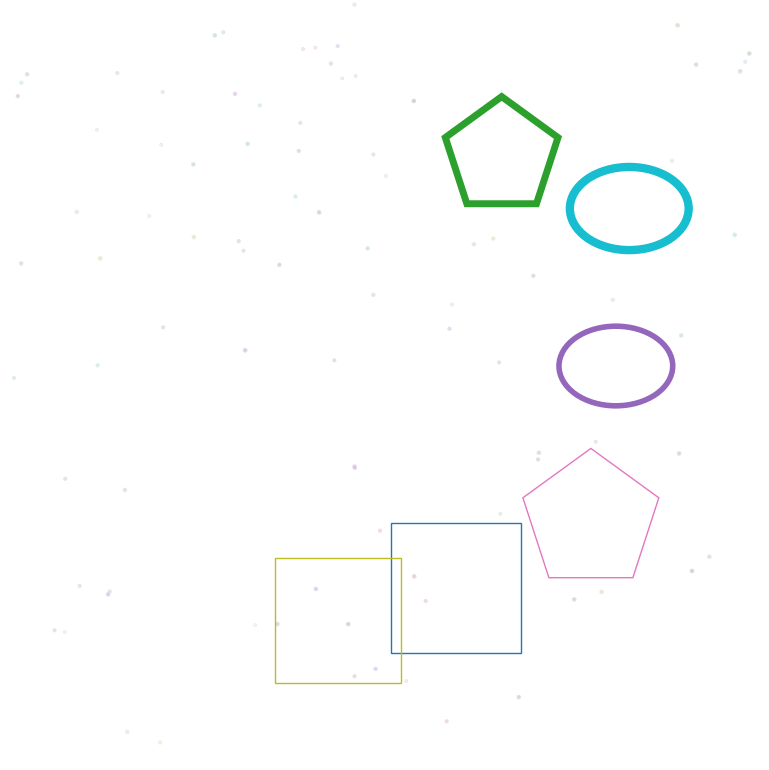[{"shape": "square", "thickness": 0.5, "radius": 0.42, "center": [0.593, 0.236]}, {"shape": "pentagon", "thickness": 2.5, "radius": 0.38, "center": [0.651, 0.798]}, {"shape": "oval", "thickness": 2, "radius": 0.37, "center": [0.8, 0.525]}, {"shape": "pentagon", "thickness": 0.5, "radius": 0.46, "center": [0.767, 0.325]}, {"shape": "square", "thickness": 0.5, "radius": 0.41, "center": [0.439, 0.194]}, {"shape": "oval", "thickness": 3, "radius": 0.39, "center": [0.817, 0.729]}]